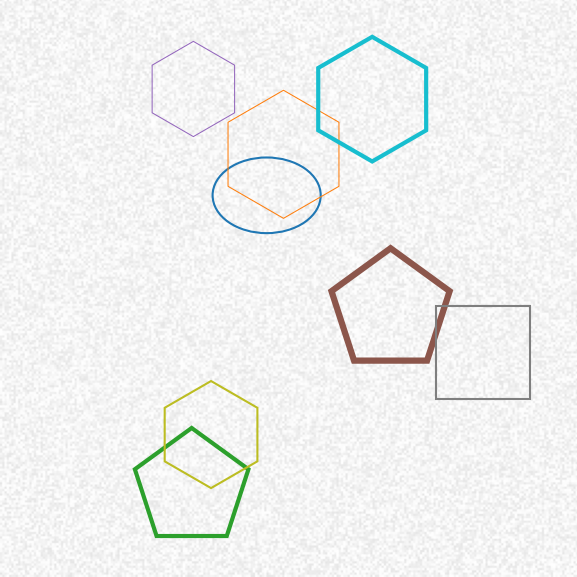[{"shape": "oval", "thickness": 1, "radius": 0.47, "center": [0.462, 0.661]}, {"shape": "hexagon", "thickness": 0.5, "radius": 0.55, "center": [0.491, 0.732]}, {"shape": "pentagon", "thickness": 2, "radius": 0.52, "center": [0.332, 0.155]}, {"shape": "hexagon", "thickness": 0.5, "radius": 0.41, "center": [0.335, 0.845]}, {"shape": "pentagon", "thickness": 3, "radius": 0.54, "center": [0.676, 0.462]}, {"shape": "square", "thickness": 1, "radius": 0.41, "center": [0.836, 0.389]}, {"shape": "hexagon", "thickness": 1, "radius": 0.46, "center": [0.365, 0.247]}, {"shape": "hexagon", "thickness": 2, "radius": 0.54, "center": [0.644, 0.827]}]